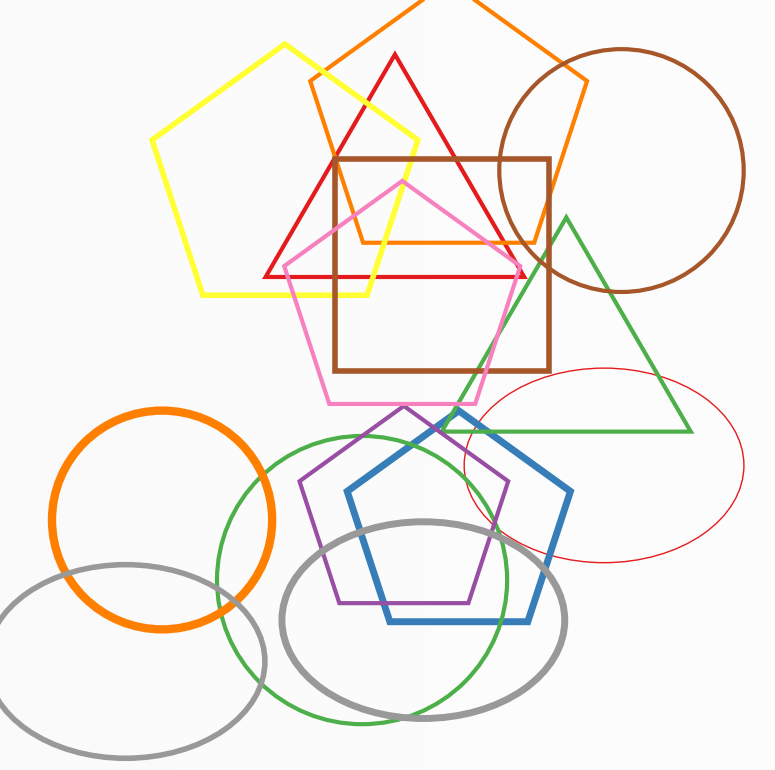[{"shape": "oval", "thickness": 0.5, "radius": 0.9, "center": [0.779, 0.396]}, {"shape": "triangle", "thickness": 1.5, "radius": 0.96, "center": [0.51, 0.737]}, {"shape": "pentagon", "thickness": 2.5, "radius": 0.76, "center": [0.592, 0.315]}, {"shape": "triangle", "thickness": 1.5, "radius": 0.93, "center": [0.731, 0.532]}, {"shape": "circle", "thickness": 1.5, "radius": 0.94, "center": [0.467, 0.247]}, {"shape": "pentagon", "thickness": 1.5, "radius": 0.71, "center": [0.521, 0.331]}, {"shape": "pentagon", "thickness": 1.5, "radius": 0.94, "center": [0.579, 0.837]}, {"shape": "circle", "thickness": 3, "radius": 0.71, "center": [0.209, 0.325]}, {"shape": "pentagon", "thickness": 2, "radius": 0.9, "center": [0.368, 0.762]}, {"shape": "circle", "thickness": 1.5, "radius": 0.79, "center": [0.802, 0.778]}, {"shape": "square", "thickness": 2, "radius": 0.69, "center": [0.57, 0.656]}, {"shape": "pentagon", "thickness": 1.5, "radius": 0.8, "center": [0.519, 0.605]}, {"shape": "oval", "thickness": 2, "radius": 0.9, "center": [0.162, 0.141]}, {"shape": "oval", "thickness": 2.5, "radius": 0.91, "center": [0.546, 0.195]}]